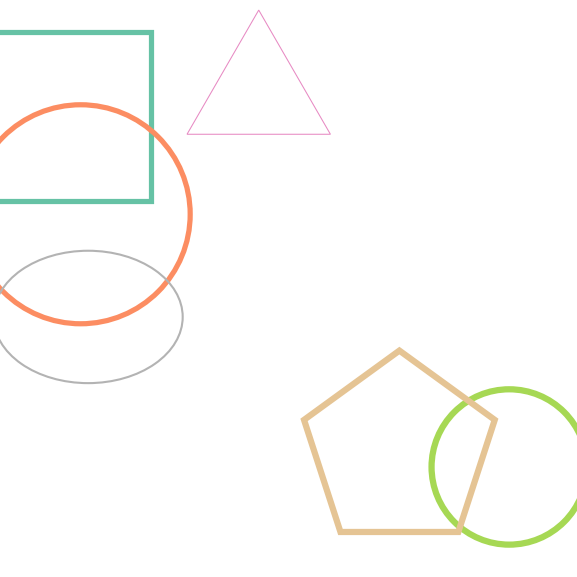[{"shape": "square", "thickness": 2.5, "radius": 0.73, "center": [0.115, 0.798]}, {"shape": "circle", "thickness": 2.5, "radius": 0.95, "center": [0.14, 0.628]}, {"shape": "triangle", "thickness": 0.5, "radius": 0.72, "center": [0.448, 0.838]}, {"shape": "circle", "thickness": 3, "radius": 0.67, "center": [0.882, 0.191]}, {"shape": "pentagon", "thickness": 3, "radius": 0.87, "center": [0.692, 0.218]}, {"shape": "oval", "thickness": 1, "radius": 0.82, "center": [0.153, 0.45]}]